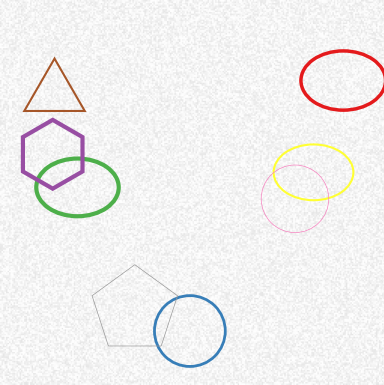[{"shape": "oval", "thickness": 2.5, "radius": 0.55, "center": [0.892, 0.791]}, {"shape": "circle", "thickness": 2, "radius": 0.46, "center": [0.493, 0.14]}, {"shape": "oval", "thickness": 3, "radius": 0.54, "center": [0.201, 0.513]}, {"shape": "hexagon", "thickness": 3, "radius": 0.45, "center": [0.137, 0.599]}, {"shape": "oval", "thickness": 1.5, "radius": 0.52, "center": [0.814, 0.552]}, {"shape": "triangle", "thickness": 1.5, "radius": 0.45, "center": [0.142, 0.757]}, {"shape": "circle", "thickness": 0.5, "radius": 0.44, "center": [0.766, 0.484]}, {"shape": "pentagon", "thickness": 0.5, "radius": 0.58, "center": [0.35, 0.196]}]